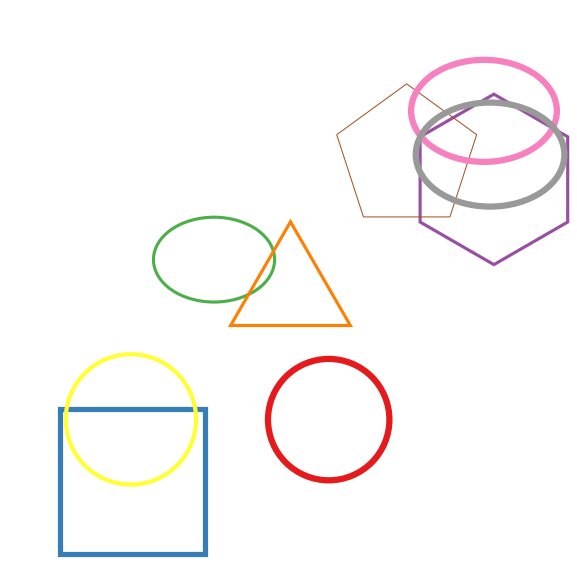[{"shape": "circle", "thickness": 3, "radius": 0.53, "center": [0.569, 0.273]}, {"shape": "square", "thickness": 2.5, "radius": 0.63, "center": [0.23, 0.165]}, {"shape": "oval", "thickness": 1.5, "radius": 0.52, "center": [0.371, 0.55]}, {"shape": "hexagon", "thickness": 1.5, "radius": 0.74, "center": [0.855, 0.688]}, {"shape": "triangle", "thickness": 1.5, "radius": 0.6, "center": [0.503, 0.495]}, {"shape": "circle", "thickness": 2, "radius": 0.56, "center": [0.227, 0.273]}, {"shape": "pentagon", "thickness": 0.5, "radius": 0.64, "center": [0.704, 0.727]}, {"shape": "oval", "thickness": 3, "radius": 0.63, "center": [0.838, 0.807]}, {"shape": "oval", "thickness": 3, "radius": 0.64, "center": [0.849, 0.731]}]